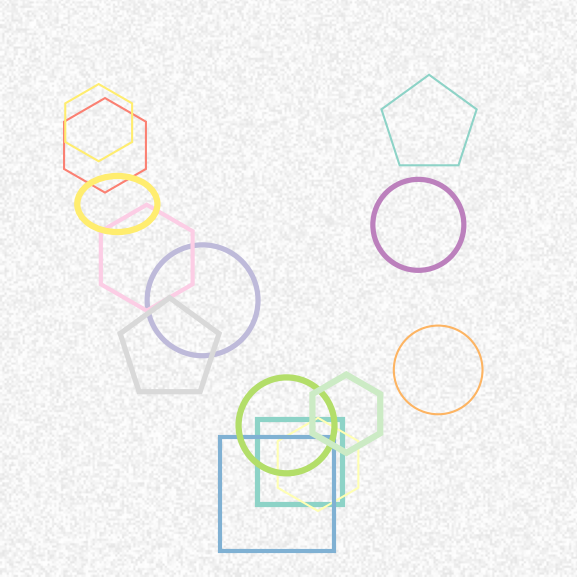[{"shape": "square", "thickness": 2.5, "radius": 0.37, "center": [0.519, 0.2]}, {"shape": "pentagon", "thickness": 1, "radius": 0.43, "center": [0.743, 0.783]}, {"shape": "hexagon", "thickness": 1, "radius": 0.4, "center": [0.551, 0.195]}, {"shape": "circle", "thickness": 2.5, "radius": 0.48, "center": [0.351, 0.479]}, {"shape": "hexagon", "thickness": 1, "radius": 0.41, "center": [0.182, 0.747]}, {"shape": "square", "thickness": 2, "radius": 0.5, "center": [0.48, 0.143]}, {"shape": "circle", "thickness": 1, "radius": 0.38, "center": [0.759, 0.359]}, {"shape": "circle", "thickness": 3, "radius": 0.42, "center": [0.496, 0.263]}, {"shape": "hexagon", "thickness": 2, "radius": 0.46, "center": [0.254, 0.553]}, {"shape": "pentagon", "thickness": 2.5, "radius": 0.45, "center": [0.294, 0.394]}, {"shape": "circle", "thickness": 2.5, "radius": 0.39, "center": [0.724, 0.61]}, {"shape": "hexagon", "thickness": 3, "radius": 0.34, "center": [0.6, 0.283]}, {"shape": "oval", "thickness": 3, "radius": 0.35, "center": [0.203, 0.646]}, {"shape": "hexagon", "thickness": 1, "radius": 0.33, "center": [0.171, 0.787]}]